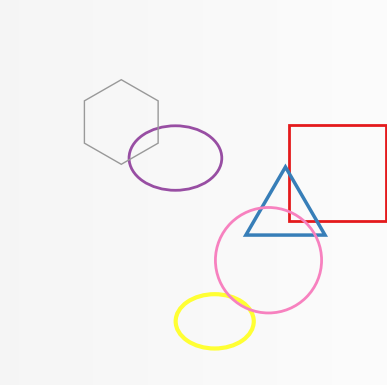[{"shape": "square", "thickness": 2, "radius": 0.63, "center": [0.871, 0.551]}, {"shape": "triangle", "thickness": 2.5, "radius": 0.59, "center": [0.737, 0.448]}, {"shape": "oval", "thickness": 2, "radius": 0.6, "center": [0.453, 0.59]}, {"shape": "oval", "thickness": 3, "radius": 0.5, "center": [0.554, 0.165]}, {"shape": "circle", "thickness": 2, "radius": 0.68, "center": [0.693, 0.324]}, {"shape": "hexagon", "thickness": 1, "radius": 0.55, "center": [0.313, 0.683]}]